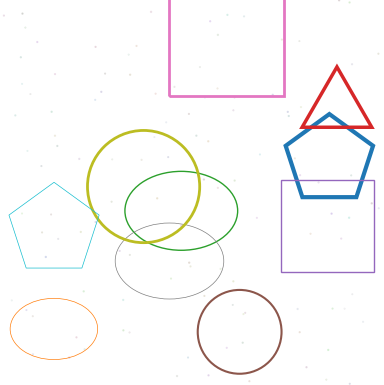[{"shape": "pentagon", "thickness": 3, "radius": 0.6, "center": [0.855, 0.584]}, {"shape": "oval", "thickness": 0.5, "radius": 0.57, "center": [0.14, 0.146]}, {"shape": "oval", "thickness": 1, "radius": 0.73, "center": [0.471, 0.452]}, {"shape": "triangle", "thickness": 2.5, "radius": 0.52, "center": [0.875, 0.722]}, {"shape": "square", "thickness": 1, "radius": 0.6, "center": [0.85, 0.413]}, {"shape": "circle", "thickness": 1.5, "radius": 0.54, "center": [0.622, 0.138]}, {"shape": "square", "thickness": 2, "radius": 0.75, "center": [0.589, 0.9]}, {"shape": "oval", "thickness": 0.5, "radius": 0.71, "center": [0.44, 0.322]}, {"shape": "circle", "thickness": 2, "radius": 0.73, "center": [0.373, 0.515]}, {"shape": "pentagon", "thickness": 0.5, "radius": 0.62, "center": [0.14, 0.403]}]